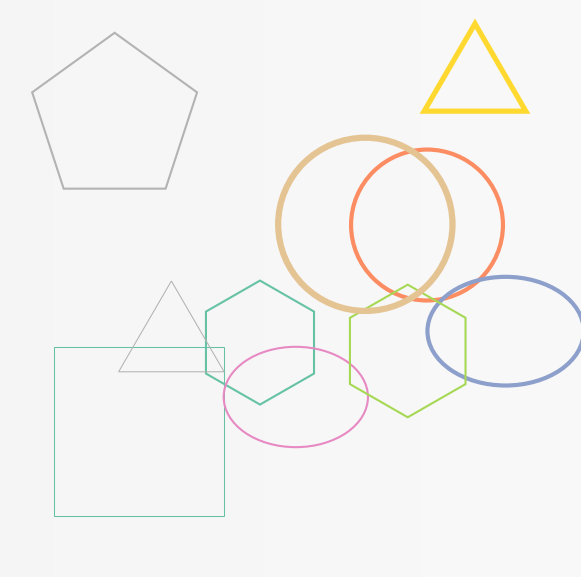[{"shape": "square", "thickness": 0.5, "radius": 0.73, "center": [0.239, 0.252]}, {"shape": "hexagon", "thickness": 1, "radius": 0.54, "center": [0.447, 0.406]}, {"shape": "circle", "thickness": 2, "radius": 0.65, "center": [0.735, 0.61]}, {"shape": "oval", "thickness": 2, "radius": 0.67, "center": [0.87, 0.426]}, {"shape": "oval", "thickness": 1, "radius": 0.62, "center": [0.509, 0.312]}, {"shape": "hexagon", "thickness": 1, "radius": 0.57, "center": [0.701, 0.391]}, {"shape": "triangle", "thickness": 2.5, "radius": 0.5, "center": [0.817, 0.857]}, {"shape": "circle", "thickness": 3, "radius": 0.75, "center": [0.629, 0.611]}, {"shape": "triangle", "thickness": 0.5, "radius": 0.52, "center": [0.295, 0.408]}, {"shape": "pentagon", "thickness": 1, "radius": 0.75, "center": [0.197, 0.793]}]